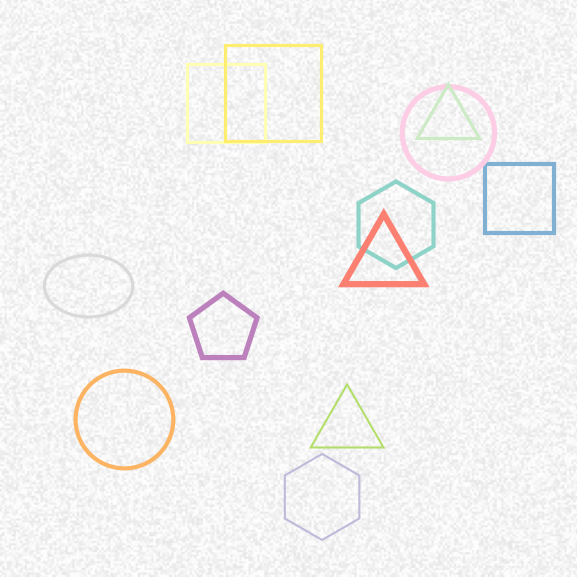[{"shape": "hexagon", "thickness": 2, "radius": 0.37, "center": [0.686, 0.61]}, {"shape": "square", "thickness": 1.5, "radius": 0.34, "center": [0.392, 0.821]}, {"shape": "hexagon", "thickness": 1, "radius": 0.37, "center": [0.558, 0.139]}, {"shape": "triangle", "thickness": 3, "radius": 0.4, "center": [0.665, 0.548]}, {"shape": "square", "thickness": 2, "radius": 0.3, "center": [0.899, 0.655]}, {"shape": "circle", "thickness": 2, "radius": 0.42, "center": [0.215, 0.273]}, {"shape": "triangle", "thickness": 1, "radius": 0.36, "center": [0.601, 0.261]}, {"shape": "circle", "thickness": 2.5, "radius": 0.4, "center": [0.776, 0.769]}, {"shape": "oval", "thickness": 1.5, "radius": 0.38, "center": [0.153, 0.504]}, {"shape": "pentagon", "thickness": 2.5, "radius": 0.31, "center": [0.387, 0.43]}, {"shape": "triangle", "thickness": 1.5, "radius": 0.31, "center": [0.776, 0.791]}, {"shape": "square", "thickness": 1.5, "radius": 0.42, "center": [0.473, 0.838]}]